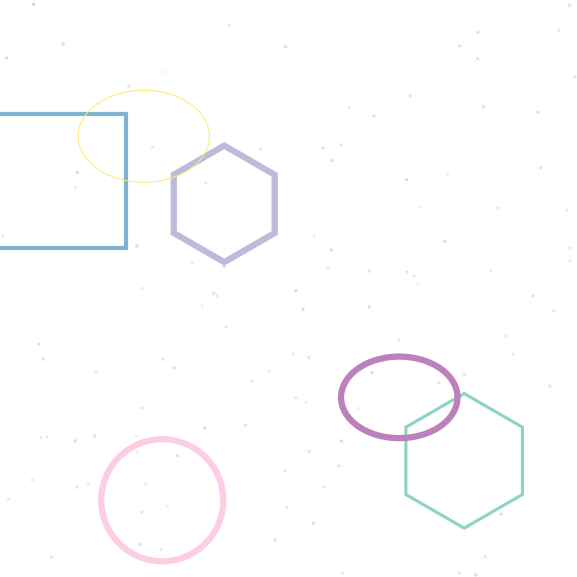[{"shape": "hexagon", "thickness": 1.5, "radius": 0.58, "center": [0.804, 0.201]}, {"shape": "hexagon", "thickness": 3, "radius": 0.5, "center": [0.388, 0.646]}, {"shape": "square", "thickness": 2, "radius": 0.58, "center": [0.102, 0.686]}, {"shape": "circle", "thickness": 3, "radius": 0.53, "center": [0.281, 0.133]}, {"shape": "oval", "thickness": 3, "radius": 0.5, "center": [0.691, 0.311]}, {"shape": "oval", "thickness": 0.5, "radius": 0.57, "center": [0.249, 0.763]}]